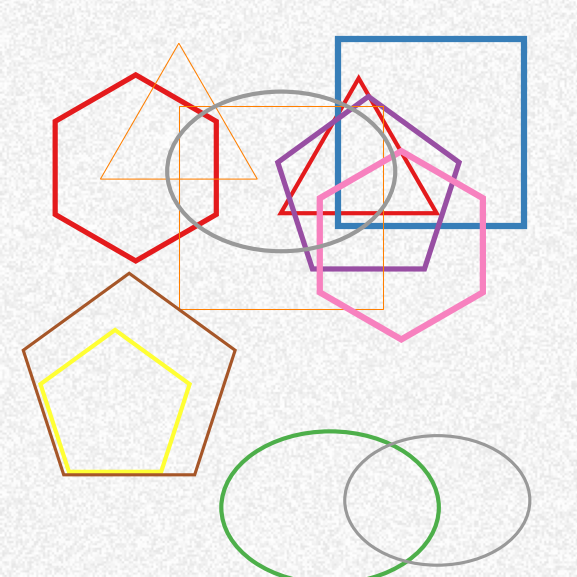[{"shape": "triangle", "thickness": 2, "radius": 0.78, "center": [0.621, 0.708]}, {"shape": "hexagon", "thickness": 2.5, "radius": 0.81, "center": [0.235, 0.708]}, {"shape": "square", "thickness": 3, "radius": 0.81, "center": [0.746, 0.769]}, {"shape": "oval", "thickness": 2, "radius": 0.94, "center": [0.572, 0.12]}, {"shape": "pentagon", "thickness": 2.5, "radius": 0.83, "center": [0.638, 0.667]}, {"shape": "triangle", "thickness": 0.5, "radius": 0.78, "center": [0.31, 0.767]}, {"shape": "square", "thickness": 0.5, "radius": 0.88, "center": [0.486, 0.64]}, {"shape": "pentagon", "thickness": 2, "radius": 0.68, "center": [0.199, 0.292]}, {"shape": "pentagon", "thickness": 1.5, "radius": 0.96, "center": [0.224, 0.333]}, {"shape": "hexagon", "thickness": 3, "radius": 0.82, "center": [0.695, 0.574]}, {"shape": "oval", "thickness": 1.5, "radius": 0.8, "center": [0.757, 0.133]}, {"shape": "oval", "thickness": 2, "radius": 0.99, "center": [0.487, 0.702]}]